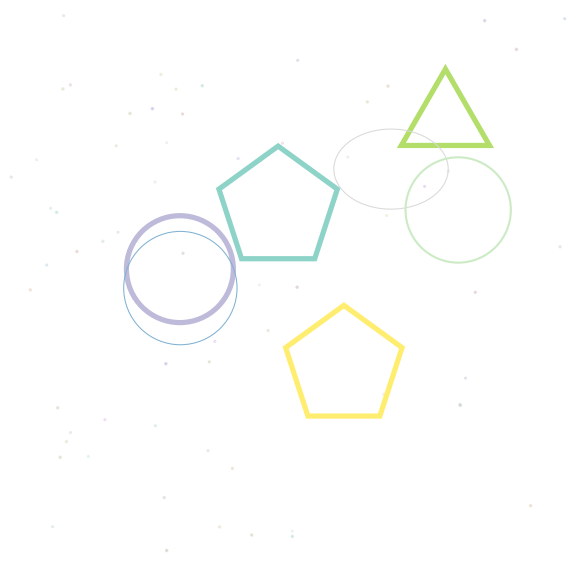[{"shape": "pentagon", "thickness": 2.5, "radius": 0.54, "center": [0.482, 0.638]}, {"shape": "circle", "thickness": 2.5, "radius": 0.46, "center": [0.312, 0.533]}, {"shape": "circle", "thickness": 0.5, "radius": 0.49, "center": [0.312, 0.5]}, {"shape": "triangle", "thickness": 2.5, "radius": 0.44, "center": [0.771, 0.791]}, {"shape": "oval", "thickness": 0.5, "radius": 0.5, "center": [0.677, 0.706]}, {"shape": "circle", "thickness": 1, "radius": 0.46, "center": [0.793, 0.636]}, {"shape": "pentagon", "thickness": 2.5, "radius": 0.53, "center": [0.595, 0.364]}]